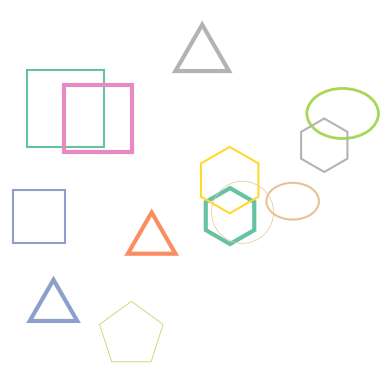[{"shape": "square", "thickness": 1.5, "radius": 0.5, "center": [0.17, 0.719]}, {"shape": "hexagon", "thickness": 3, "radius": 0.36, "center": [0.597, 0.439]}, {"shape": "triangle", "thickness": 3, "radius": 0.36, "center": [0.394, 0.377]}, {"shape": "triangle", "thickness": 3, "radius": 0.36, "center": [0.139, 0.202]}, {"shape": "square", "thickness": 1.5, "radius": 0.34, "center": [0.102, 0.438]}, {"shape": "square", "thickness": 3, "radius": 0.44, "center": [0.254, 0.692]}, {"shape": "pentagon", "thickness": 0.5, "radius": 0.43, "center": [0.341, 0.13]}, {"shape": "oval", "thickness": 2, "radius": 0.46, "center": [0.89, 0.705]}, {"shape": "hexagon", "thickness": 1.5, "radius": 0.43, "center": [0.597, 0.532]}, {"shape": "oval", "thickness": 1.5, "radius": 0.34, "center": [0.76, 0.477]}, {"shape": "circle", "thickness": 0.5, "radius": 0.4, "center": [0.63, 0.449]}, {"shape": "hexagon", "thickness": 1.5, "radius": 0.35, "center": [0.842, 0.623]}, {"shape": "triangle", "thickness": 3, "radius": 0.4, "center": [0.525, 0.856]}]